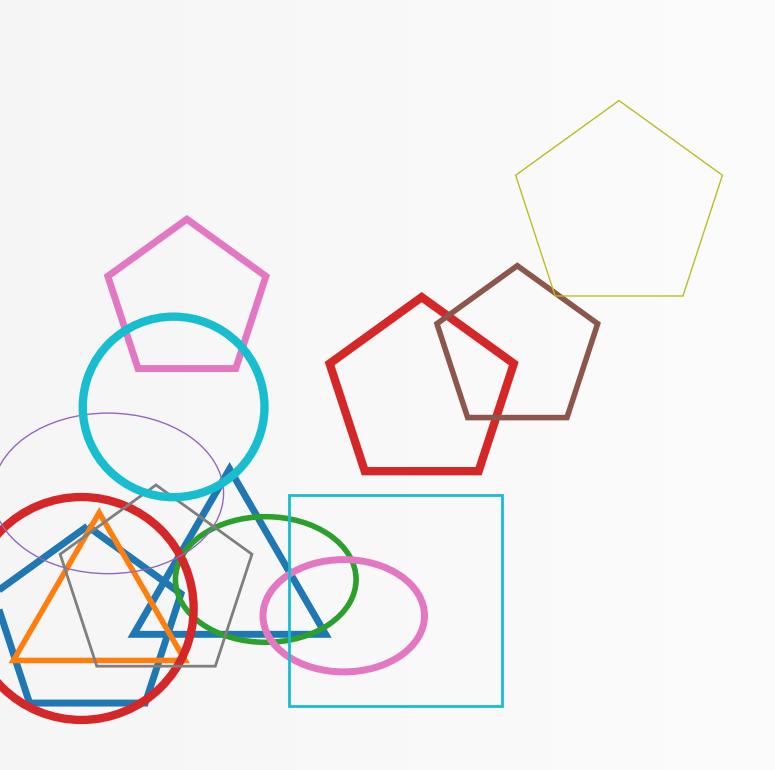[{"shape": "pentagon", "thickness": 2.5, "radius": 0.63, "center": [0.113, 0.19]}, {"shape": "triangle", "thickness": 2.5, "radius": 0.72, "center": [0.296, 0.248]}, {"shape": "triangle", "thickness": 2, "radius": 0.64, "center": [0.128, 0.206]}, {"shape": "oval", "thickness": 2, "radius": 0.58, "center": [0.343, 0.247]}, {"shape": "pentagon", "thickness": 3, "radius": 0.62, "center": [0.544, 0.489]}, {"shape": "circle", "thickness": 3, "radius": 0.72, "center": [0.105, 0.21]}, {"shape": "oval", "thickness": 0.5, "radius": 0.74, "center": [0.14, 0.359]}, {"shape": "pentagon", "thickness": 2, "radius": 0.55, "center": [0.667, 0.546]}, {"shape": "pentagon", "thickness": 2.5, "radius": 0.54, "center": [0.241, 0.608]}, {"shape": "oval", "thickness": 2.5, "radius": 0.52, "center": [0.444, 0.2]}, {"shape": "pentagon", "thickness": 1, "radius": 0.65, "center": [0.201, 0.24]}, {"shape": "pentagon", "thickness": 0.5, "radius": 0.7, "center": [0.799, 0.729]}, {"shape": "square", "thickness": 1, "radius": 0.69, "center": [0.51, 0.22]}, {"shape": "circle", "thickness": 3, "radius": 0.59, "center": [0.224, 0.472]}]